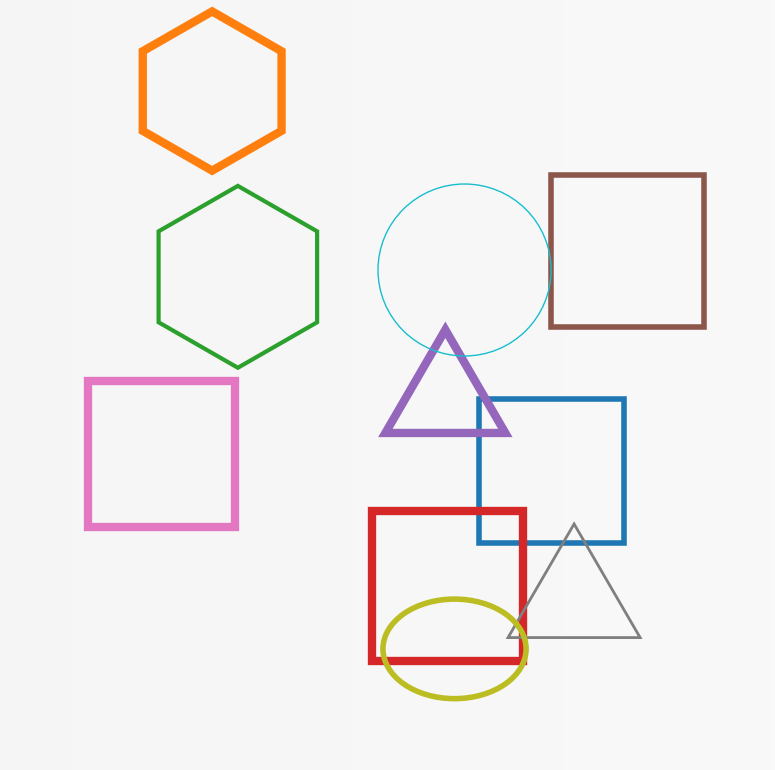[{"shape": "square", "thickness": 2, "radius": 0.47, "center": [0.711, 0.388]}, {"shape": "hexagon", "thickness": 3, "radius": 0.52, "center": [0.274, 0.882]}, {"shape": "hexagon", "thickness": 1.5, "radius": 0.59, "center": [0.307, 0.64]}, {"shape": "square", "thickness": 3, "radius": 0.49, "center": [0.578, 0.239]}, {"shape": "triangle", "thickness": 3, "radius": 0.45, "center": [0.575, 0.482]}, {"shape": "square", "thickness": 2, "radius": 0.49, "center": [0.81, 0.674]}, {"shape": "square", "thickness": 3, "radius": 0.47, "center": [0.209, 0.41]}, {"shape": "triangle", "thickness": 1, "radius": 0.49, "center": [0.741, 0.221]}, {"shape": "oval", "thickness": 2, "radius": 0.46, "center": [0.586, 0.157]}, {"shape": "circle", "thickness": 0.5, "radius": 0.56, "center": [0.599, 0.649]}]